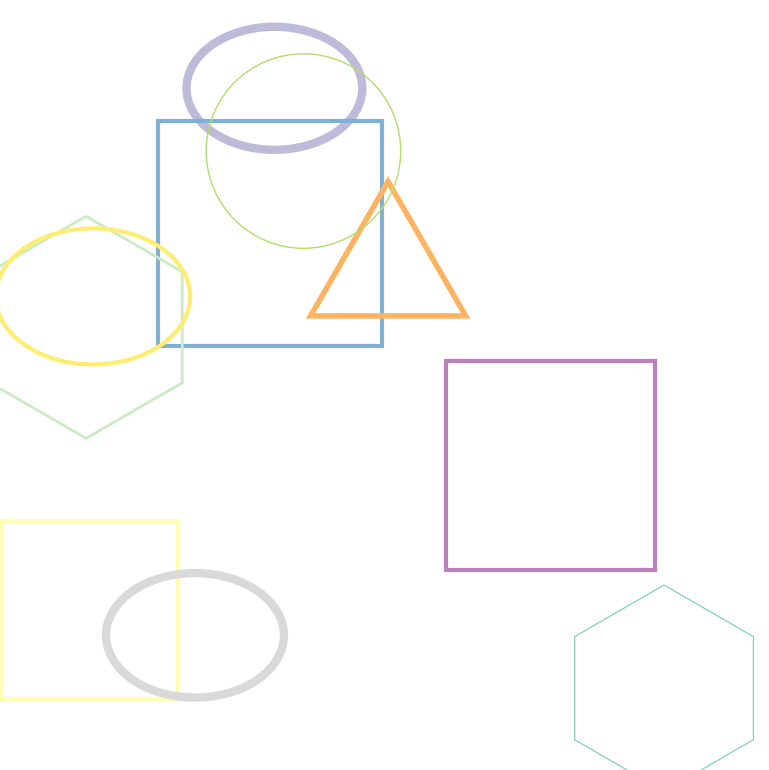[{"shape": "hexagon", "thickness": 0.5, "radius": 0.67, "center": [0.862, 0.106]}, {"shape": "square", "thickness": 1.5, "radius": 0.58, "center": [0.116, 0.208]}, {"shape": "oval", "thickness": 3, "radius": 0.57, "center": [0.356, 0.885]}, {"shape": "square", "thickness": 1.5, "radius": 0.73, "center": [0.351, 0.697]}, {"shape": "triangle", "thickness": 2, "radius": 0.58, "center": [0.504, 0.648]}, {"shape": "circle", "thickness": 0.5, "radius": 0.63, "center": [0.394, 0.804]}, {"shape": "oval", "thickness": 3, "radius": 0.58, "center": [0.253, 0.175]}, {"shape": "square", "thickness": 1.5, "radius": 0.68, "center": [0.715, 0.396]}, {"shape": "hexagon", "thickness": 1, "radius": 0.72, "center": [0.112, 0.575]}, {"shape": "oval", "thickness": 1.5, "radius": 0.63, "center": [0.121, 0.615]}]